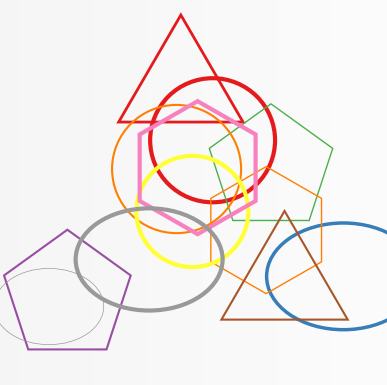[{"shape": "triangle", "thickness": 2, "radius": 0.93, "center": [0.467, 0.776]}, {"shape": "circle", "thickness": 3, "radius": 0.81, "center": [0.549, 0.636]}, {"shape": "oval", "thickness": 2.5, "radius": 0.99, "center": [0.886, 0.282]}, {"shape": "pentagon", "thickness": 1, "radius": 0.84, "center": [0.699, 0.563]}, {"shape": "pentagon", "thickness": 1.5, "radius": 0.86, "center": [0.174, 0.231]}, {"shape": "circle", "thickness": 1.5, "radius": 0.83, "center": [0.456, 0.561]}, {"shape": "hexagon", "thickness": 1, "radius": 0.82, "center": [0.687, 0.402]}, {"shape": "circle", "thickness": 3, "radius": 0.72, "center": [0.496, 0.451]}, {"shape": "triangle", "thickness": 1.5, "radius": 0.94, "center": [0.734, 0.264]}, {"shape": "hexagon", "thickness": 3, "radius": 0.86, "center": [0.51, 0.564]}, {"shape": "oval", "thickness": 0.5, "radius": 0.71, "center": [0.126, 0.204]}, {"shape": "oval", "thickness": 3, "radius": 0.95, "center": [0.385, 0.326]}]